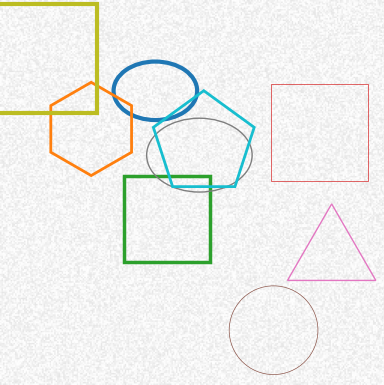[{"shape": "oval", "thickness": 3, "radius": 0.54, "center": [0.404, 0.764]}, {"shape": "hexagon", "thickness": 2, "radius": 0.61, "center": [0.237, 0.665]}, {"shape": "square", "thickness": 2.5, "radius": 0.56, "center": [0.434, 0.432]}, {"shape": "square", "thickness": 0.5, "radius": 0.63, "center": [0.83, 0.655]}, {"shape": "circle", "thickness": 0.5, "radius": 0.58, "center": [0.711, 0.142]}, {"shape": "triangle", "thickness": 1, "radius": 0.66, "center": [0.861, 0.338]}, {"shape": "oval", "thickness": 1, "radius": 0.68, "center": [0.518, 0.597]}, {"shape": "square", "thickness": 3, "radius": 0.71, "center": [0.111, 0.847]}, {"shape": "pentagon", "thickness": 2, "radius": 0.69, "center": [0.529, 0.627]}]